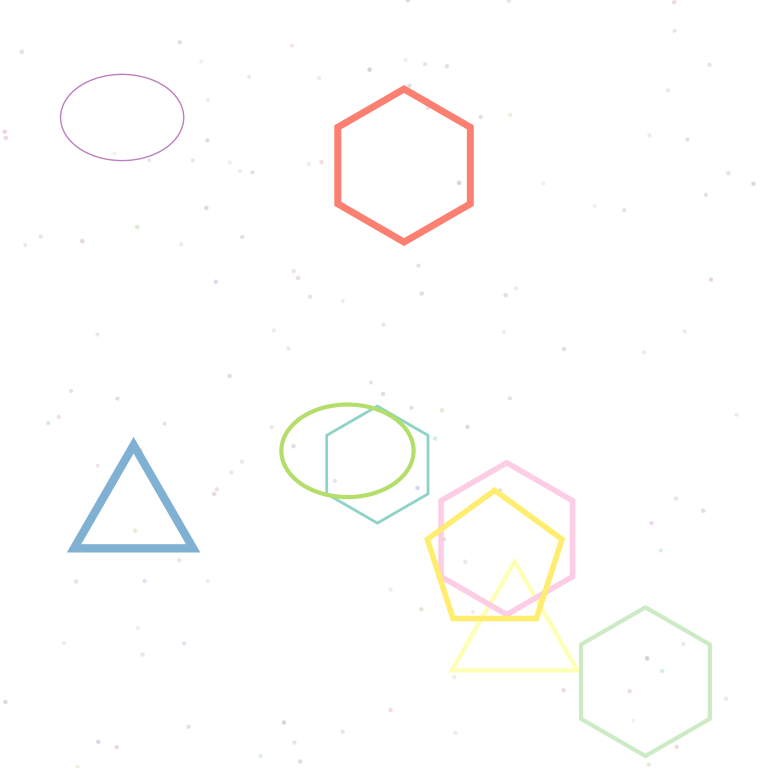[{"shape": "hexagon", "thickness": 1, "radius": 0.38, "center": [0.49, 0.397]}, {"shape": "triangle", "thickness": 1.5, "radius": 0.47, "center": [0.668, 0.176]}, {"shape": "hexagon", "thickness": 2.5, "radius": 0.5, "center": [0.525, 0.785]}, {"shape": "triangle", "thickness": 3, "radius": 0.45, "center": [0.174, 0.333]}, {"shape": "oval", "thickness": 1.5, "radius": 0.43, "center": [0.451, 0.415]}, {"shape": "hexagon", "thickness": 2, "radius": 0.49, "center": [0.658, 0.3]}, {"shape": "oval", "thickness": 0.5, "radius": 0.4, "center": [0.159, 0.847]}, {"shape": "hexagon", "thickness": 1.5, "radius": 0.48, "center": [0.838, 0.115]}, {"shape": "pentagon", "thickness": 2, "radius": 0.46, "center": [0.642, 0.271]}]